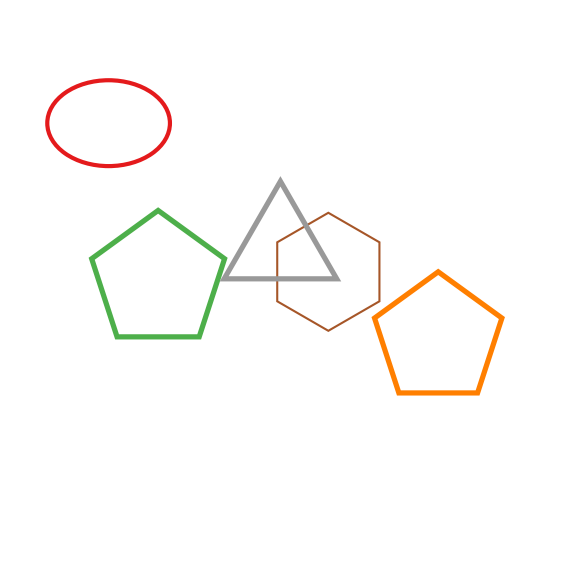[{"shape": "oval", "thickness": 2, "radius": 0.53, "center": [0.188, 0.786]}, {"shape": "pentagon", "thickness": 2.5, "radius": 0.6, "center": [0.274, 0.514]}, {"shape": "pentagon", "thickness": 2.5, "radius": 0.58, "center": [0.759, 0.413]}, {"shape": "hexagon", "thickness": 1, "radius": 0.51, "center": [0.569, 0.528]}, {"shape": "triangle", "thickness": 2.5, "radius": 0.56, "center": [0.486, 0.573]}]